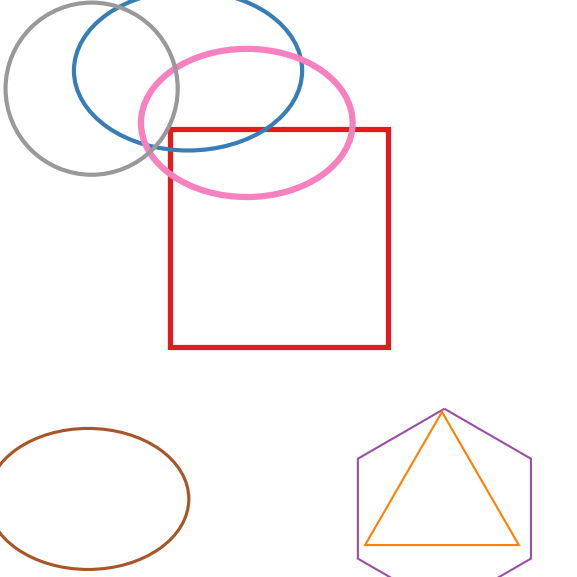[{"shape": "square", "thickness": 2.5, "radius": 0.94, "center": [0.482, 0.587]}, {"shape": "oval", "thickness": 2, "radius": 0.99, "center": [0.326, 0.877]}, {"shape": "hexagon", "thickness": 1, "radius": 0.86, "center": [0.77, 0.118]}, {"shape": "triangle", "thickness": 1, "radius": 0.77, "center": [0.765, 0.132]}, {"shape": "oval", "thickness": 1.5, "radius": 0.87, "center": [0.153, 0.135]}, {"shape": "oval", "thickness": 3, "radius": 0.92, "center": [0.427, 0.786]}, {"shape": "circle", "thickness": 2, "radius": 0.75, "center": [0.159, 0.846]}]